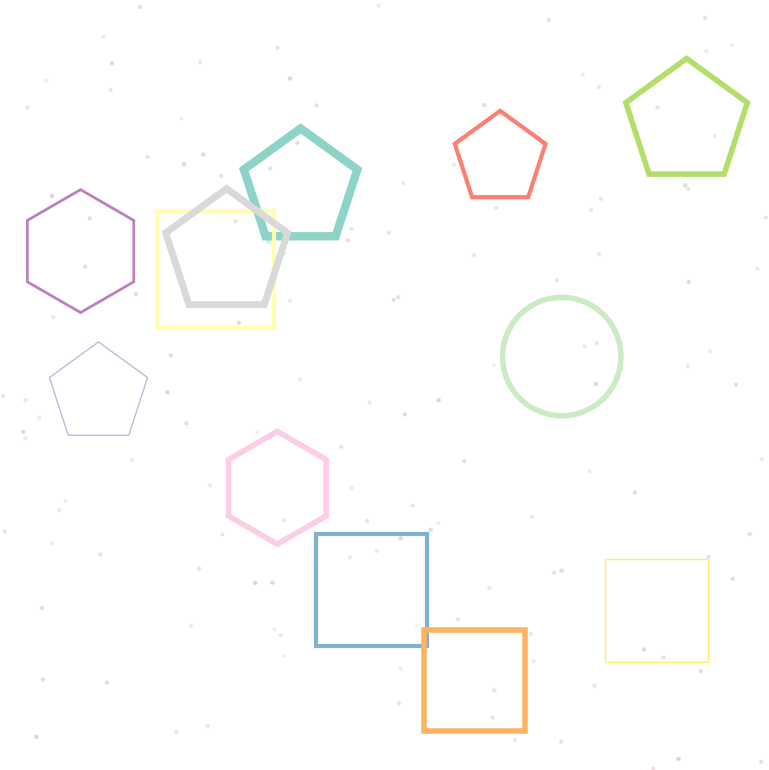[{"shape": "pentagon", "thickness": 3, "radius": 0.39, "center": [0.39, 0.756]}, {"shape": "square", "thickness": 1.5, "radius": 0.38, "center": [0.28, 0.65]}, {"shape": "pentagon", "thickness": 0.5, "radius": 0.33, "center": [0.128, 0.489]}, {"shape": "pentagon", "thickness": 1.5, "radius": 0.31, "center": [0.65, 0.794]}, {"shape": "square", "thickness": 1.5, "radius": 0.36, "center": [0.482, 0.234]}, {"shape": "square", "thickness": 2, "radius": 0.33, "center": [0.617, 0.116]}, {"shape": "pentagon", "thickness": 2, "radius": 0.41, "center": [0.892, 0.841]}, {"shape": "hexagon", "thickness": 2, "radius": 0.37, "center": [0.36, 0.367]}, {"shape": "pentagon", "thickness": 2.5, "radius": 0.42, "center": [0.294, 0.672]}, {"shape": "hexagon", "thickness": 1, "radius": 0.4, "center": [0.105, 0.674]}, {"shape": "circle", "thickness": 2, "radius": 0.38, "center": [0.73, 0.537]}, {"shape": "square", "thickness": 0.5, "radius": 0.33, "center": [0.853, 0.207]}]